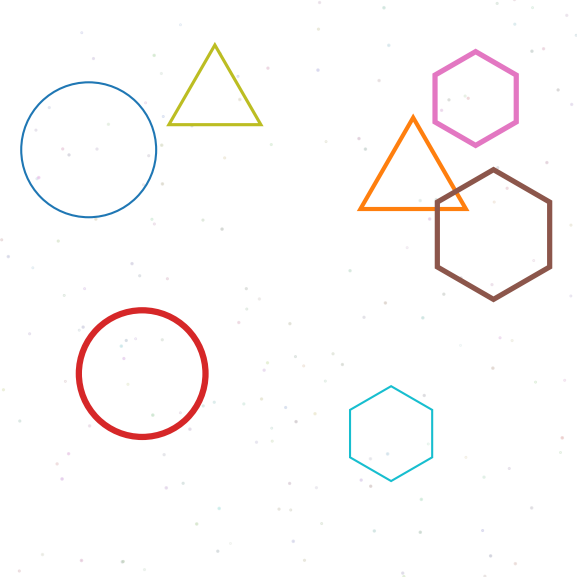[{"shape": "circle", "thickness": 1, "radius": 0.58, "center": [0.154, 0.74]}, {"shape": "triangle", "thickness": 2, "radius": 0.53, "center": [0.715, 0.69]}, {"shape": "circle", "thickness": 3, "radius": 0.55, "center": [0.246, 0.352]}, {"shape": "hexagon", "thickness": 2.5, "radius": 0.56, "center": [0.855, 0.593]}, {"shape": "hexagon", "thickness": 2.5, "radius": 0.41, "center": [0.824, 0.829]}, {"shape": "triangle", "thickness": 1.5, "radius": 0.46, "center": [0.372, 0.829]}, {"shape": "hexagon", "thickness": 1, "radius": 0.41, "center": [0.677, 0.248]}]